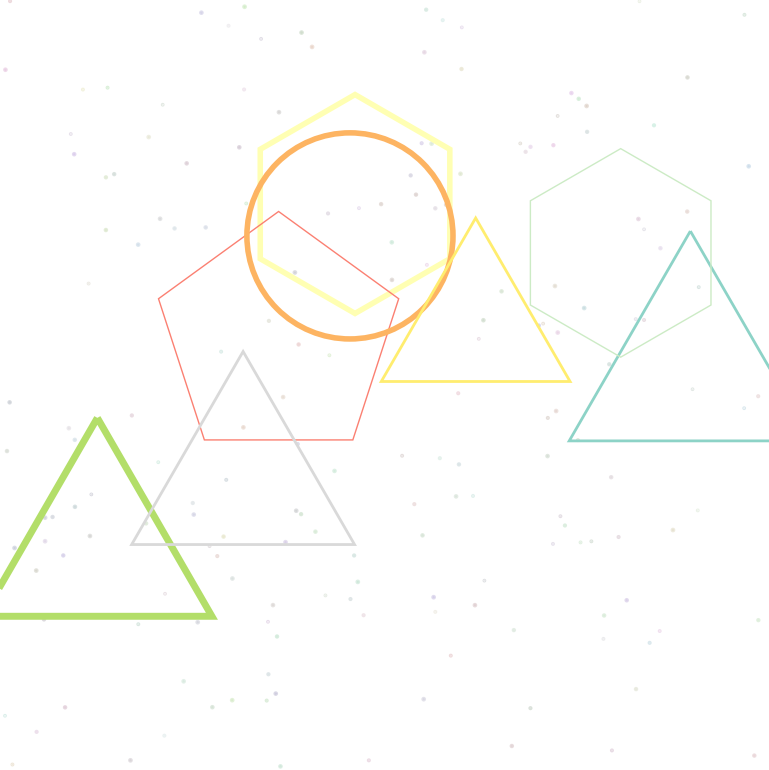[{"shape": "triangle", "thickness": 1, "radius": 0.91, "center": [0.897, 0.518]}, {"shape": "hexagon", "thickness": 2, "radius": 0.71, "center": [0.461, 0.735]}, {"shape": "pentagon", "thickness": 0.5, "radius": 0.82, "center": [0.362, 0.561]}, {"shape": "circle", "thickness": 2, "radius": 0.67, "center": [0.454, 0.694]}, {"shape": "triangle", "thickness": 2.5, "radius": 0.86, "center": [0.126, 0.286]}, {"shape": "triangle", "thickness": 1, "radius": 0.84, "center": [0.316, 0.376]}, {"shape": "hexagon", "thickness": 0.5, "radius": 0.68, "center": [0.806, 0.672]}, {"shape": "triangle", "thickness": 1, "radius": 0.71, "center": [0.618, 0.575]}]